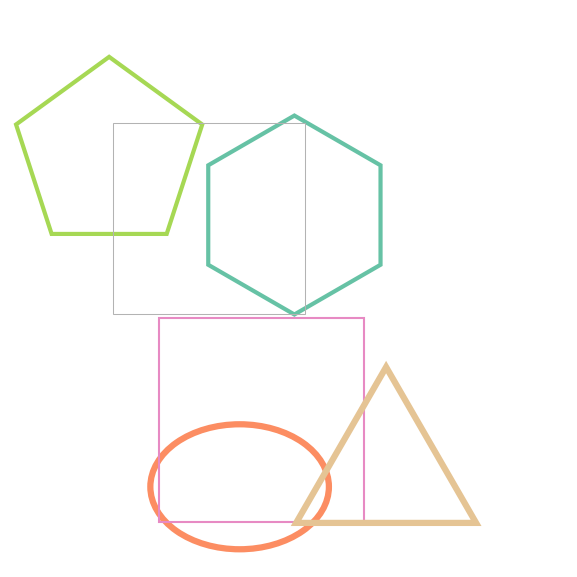[{"shape": "hexagon", "thickness": 2, "radius": 0.86, "center": [0.51, 0.627]}, {"shape": "oval", "thickness": 3, "radius": 0.77, "center": [0.415, 0.156]}, {"shape": "square", "thickness": 1, "radius": 0.89, "center": [0.453, 0.272]}, {"shape": "pentagon", "thickness": 2, "radius": 0.85, "center": [0.189, 0.731]}, {"shape": "triangle", "thickness": 3, "radius": 0.9, "center": [0.669, 0.184]}, {"shape": "square", "thickness": 0.5, "radius": 0.83, "center": [0.362, 0.621]}]